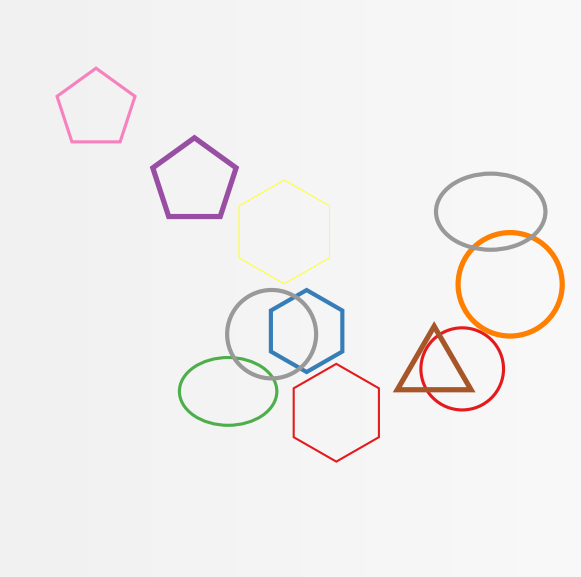[{"shape": "hexagon", "thickness": 1, "radius": 0.42, "center": [0.579, 0.284]}, {"shape": "circle", "thickness": 1.5, "radius": 0.36, "center": [0.795, 0.36]}, {"shape": "hexagon", "thickness": 2, "radius": 0.35, "center": [0.528, 0.426]}, {"shape": "oval", "thickness": 1.5, "radius": 0.42, "center": [0.392, 0.321]}, {"shape": "pentagon", "thickness": 2.5, "radius": 0.38, "center": [0.335, 0.685]}, {"shape": "circle", "thickness": 2.5, "radius": 0.45, "center": [0.878, 0.507]}, {"shape": "hexagon", "thickness": 0.5, "radius": 0.45, "center": [0.489, 0.598]}, {"shape": "triangle", "thickness": 2.5, "radius": 0.37, "center": [0.747, 0.361]}, {"shape": "pentagon", "thickness": 1.5, "radius": 0.35, "center": [0.165, 0.811]}, {"shape": "oval", "thickness": 2, "radius": 0.47, "center": [0.844, 0.633]}, {"shape": "circle", "thickness": 2, "radius": 0.38, "center": [0.467, 0.42]}]